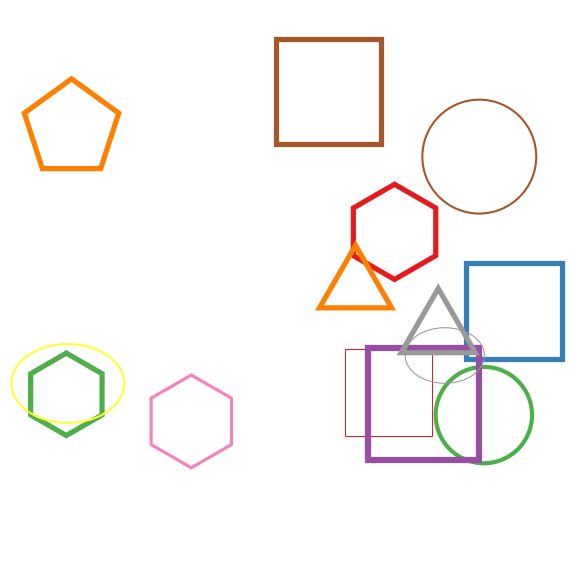[{"shape": "square", "thickness": 0.5, "radius": 0.37, "center": [0.673, 0.319]}, {"shape": "hexagon", "thickness": 2.5, "radius": 0.41, "center": [0.683, 0.598]}, {"shape": "square", "thickness": 2.5, "radius": 0.42, "center": [0.89, 0.461]}, {"shape": "circle", "thickness": 2, "radius": 0.42, "center": [0.838, 0.28]}, {"shape": "hexagon", "thickness": 2.5, "radius": 0.36, "center": [0.115, 0.316]}, {"shape": "square", "thickness": 3, "radius": 0.48, "center": [0.733, 0.3]}, {"shape": "pentagon", "thickness": 2.5, "radius": 0.43, "center": [0.124, 0.777]}, {"shape": "triangle", "thickness": 2.5, "radius": 0.36, "center": [0.616, 0.502]}, {"shape": "oval", "thickness": 1, "radius": 0.49, "center": [0.117, 0.335]}, {"shape": "circle", "thickness": 1, "radius": 0.49, "center": [0.83, 0.728]}, {"shape": "square", "thickness": 2.5, "radius": 0.45, "center": [0.569, 0.84]}, {"shape": "hexagon", "thickness": 1.5, "radius": 0.4, "center": [0.331, 0.269]}, {"shape": "oval", "thickness": 0.5, "radius": 0.34, "center": [0.77, 0.384]}, {"shape": "triangle", "thickness": 2.5, "radius": 0.37, "center": [0.759, 0.425]}]